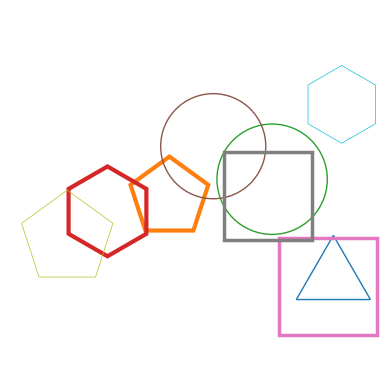[{"shape": "triangle", "thickness": 1, "radius": 0.56, "center": [0.866, 0.278]}, {"shape": "pentagon", "thickness": 3, "radius": 0.53, "center": [0.44, 0.487]}, {"shape": "circle", "thickness": 1, "radius": 0.72, "center": [0.707, 0.534]}, {"shape": "hexagon", "thickness": 3, "radius": 0.58, "center": [0.279, 0.451]}, {"shape": "circle", "thickness": 1, "radius": 0.68, "center": [0.554, 0.62]}, {"shape": "square", "thickness": 2.5, "radius": 0.63, "center": [0.852, 0.256]}, {"shape": "square", "thickness": 2.5, "radius": 0.57, "center": [0.697, 0.492]}, {"shape": "pentagon", "thickness": 0.5, "radius": 0.62, "center": [0.175, 0.381]}, {"shape": "hexagon", "thickness": 0.5, "radius": 0.5, "center": [0.888, 0.729]}]